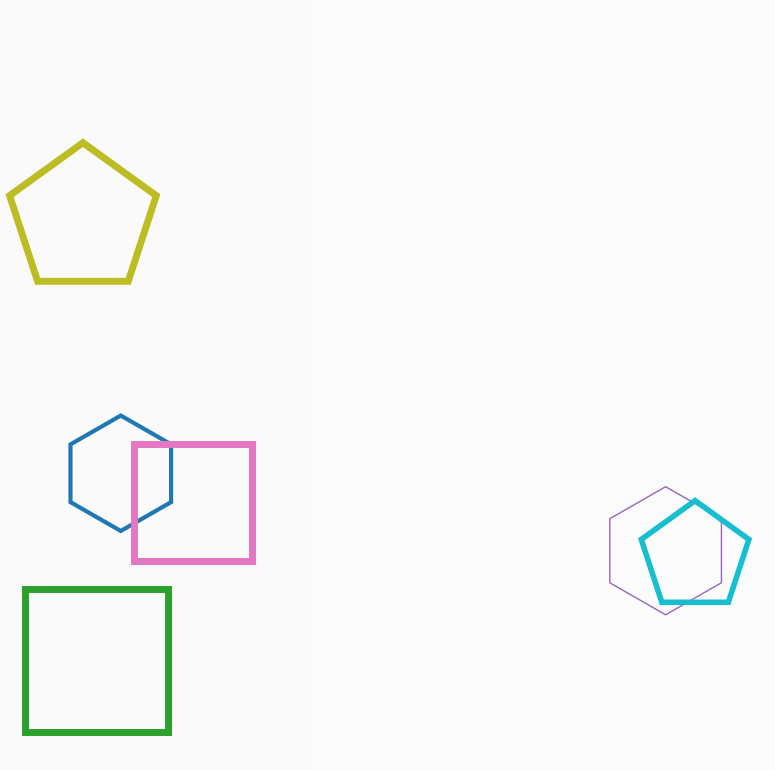[{"shape": "hexagon", "thickness": 1.5, "radius": 0.37, "center": [0.156, 0.385]}, {"shape": "square", "thickness": 2.5, "radius": 0.46, "center": [0.124, 0.142]}, {"shape": "hexagon", "thickness": 0.5, "radius": 0.42, "center": [0.859, 0.285]}, {"shape": "square", "thickness": 2.5, "radius": 0.38, "center": [0.249, 0.348]}, {"shape": "pentagon", "thickness": 2.5, "radius": 0.5, "center": [0.107, 0.715]}, {"shape": "pentagon", "thickness": 2, "radius": 0.37, "center": [0.897, 0.277]}]